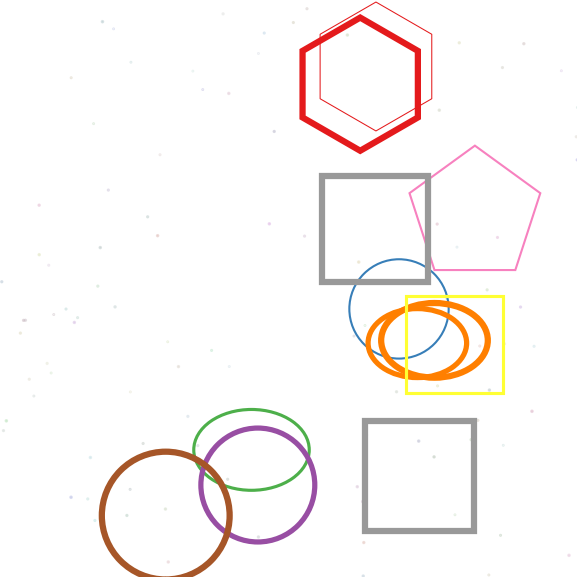[{"shape": "hexagon", "thickness": 0.5, "radius": 0.56, "center": [0.651, 0.884]}, {"shape": "hexagon", "thickness": 3, "radius": 0.58, "center": [0.624, 0.853]}, {"shape": "circle", "thickness": 1, "radius": 0.43, "center": [0.691, 0.464]}, {"shape": "oval", "thickness": 1.5, "radius": 0.5, "center": [0.436, 0.22]}, {"shape": "circle", "thickness": 2.5, "radius": 0.49, "center": [0.446, 0.159]}, {"shape": "oval", "thickness": 2.5, "radius": 0.43, "center": [0.723, 0.405]}, {"shape": "oval", "thickness": 3, "radius": 0.46, "center": [0.752, 0.41]}, {"shape": "square", "thickness": 1.5, "radius": 0.42, "center": [0.787, 0.403]}, {"shape": "circle", "thickness": 3, "radius": 0.55, "center": [0.287, 0.106]}, {"shape": "pentagon", "thickness": 1, "radius": 0.6, "center": [0.822, 0.628]}, {"shape": "square", "thickness": 3, "radius": 0.48, "center": [0.726, 0.175]}, {"shape": "square", "thickness": 3, "radius": 0.46, "center": [0.649, 0.602]}]